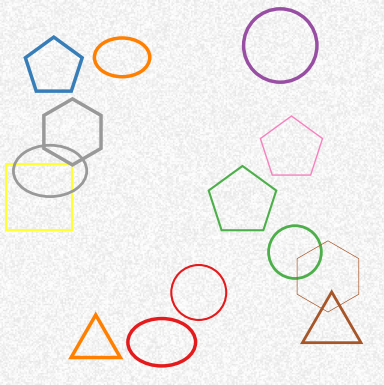[{"shape": "oval", "thickness": 2.5, "radius": 0.44, "center": [0.42, 0.111]}, {"shape": "circle", "thickness": 1.5, "radius": 0.36, "center": [0.516, 0.24]}, {"shape": "pentagon", "thickness": 2.5, "radius": 0.39, "center": [0.14, 0.826]}, {"shape": "pentagon", "thickness": 1.5, "radius": 0.46, "center": [0.63, 0.477]}, {"shape": "circle", "thickness": 2, "radius": 0.34, "center": [0.766, 0.345]}, {"shape": "circle", "thickness": 2.5, "radius": 0.48, "center": [0.728, 0.882]}, {"shape": "oval", "thickness": 2.5, "radius": 0.36, "center": [0.317, 0.851]}, {"shape": "triangle", "thickness": 2.5, "radius": 0.37, "center": [0.249, 0.108]}, {"shape": "square", "thickness": 1.5, "radius": 0.43, "center": [0.101, 0.487]}, {"shape": "triangle", "thickness": 2, "radius": 0.44, "center": [0.862, 0.154]}, {"shape": "hexagon", "thickness": 0.5, "radius": 0.46, "center": [0.852, 0.282]}, {"shape": "pentagon", "thickness": 1, "radius": 0.42, "center": [0.757, 0.614]}, {"shape": "oval", "thickness": 2, "radius": 0.48, "center": [0.13, 0.556]}, {"shape": "hexagon", "thickness": 2.5, "radius": 0.43, "center": [0.188, 0.657]}]